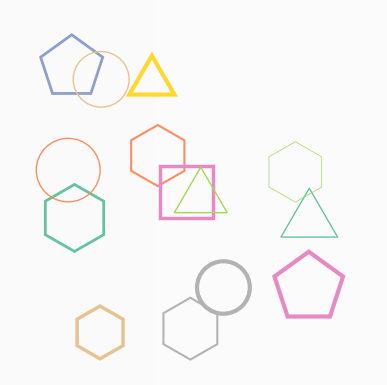[{"shape": "triangle", "thickness": 1, "radius": 0.42, "center": [0.798, 0.426]}, {"shape": "hexagon", "thickness": 2, "radius": 0.43, "center": [0.192, 0.434]}, {"shape": "circle", "thickness": 1, "radius": 0.41, "center": [0.176, 0.558]}, {"shape": "hexagon", "thickness": 1.5, "radius": 0.4, "center": [0.407, 0.596]}, {"shape": "pentagon", "thickness": 2, "radius": 0.42, "center": [0.185, 0.825]}, {"shape": "square", "thickness": 2.5, "radius": 0.34, "center": [0.482, 0.502]}, {"shape": "pentagon", "thickness": 3, "radius": 0.47, "center": [0.797, 0.253]}, {"shape": "triangle", "thickness": 1, "radius": 0.39, "center": [0.518, 0.487]}, {"shape": "hexagon", "thickness": 0.5, "radius": 0.39, "center": [0.762, 0.553]}, {"shape": "triangle", "thickness": 3, "radius": 0.34, "center": [0.392, 0.788]}, {"shape": "circle", "thickness": 1, "radius": 0.36, "center": [0.261, 0.794]}, {"shape": "hexagon", "thickness": 2.5, "radius": 0.34, "center": [0.258, 0.137]}, {"shape": "circle", "thickness": 3, "radius": 0.34, "center": [0.577, 0.253]}, {"shape": "hexagon", "thickness": 1.5, "radius": 0.4, "center": [0.491, 0.146]}]